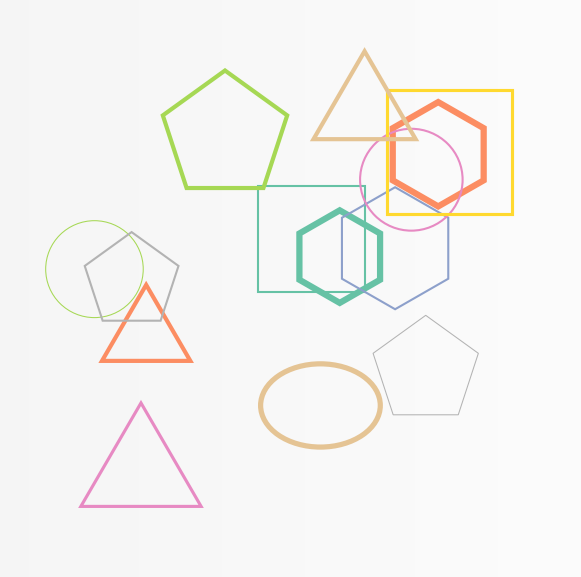[{"shape": "hexagon", "thickness": 3, "radius": 0.4, "center": [0.585, 0.555]}, {"shape": "square", "thickness": 1, "radius": 0.46, "center": [0.535, 0.586]}, {"shape": "hexagon", "thickness": 3, "radius": 0.45, "center": [0.754, 0.732]}, {"shape": "triangle", "thickness": 2, "radius": 0.44, "center": [0.251, 0.418]}, {"shape": "hexagon", "thickness": 1, "radius": 0.53, "center": [0.68, 0.569]}, {"shape": "triangle", "thickness": 1.5, "radius": 0.6, "center": [0.243, 0.182]}, {"shape": "circle", "thickness": 1, "radius": 0.44, "center": [0.708, 0.688]}, {"shape": "pentagon", "thickness": 2, "radius": 0.56, "center": [0.387, 0.765]}, {"shape": "circle", "thickness": 0.5, "radius": 0.42, "center": [0.163, 0.533]}, {"shape": "square", "thickness": 1.5, "radius": 0.54, "center": [0.773, 0.736]}, {"shape": "triangle", "thickness": 2, "radius": 0.51, "center": [0.627, 0.809]}, {"shape": "oval", "thickness": 2.5, "radius": 0.51, "center": [0.551, 0.297]}, {"shape": "pentagon", "thickness": 0.5, "radius": 0.48, "center": [0.732, 0.358]}, {"shape": "pentagon", "thickness": 1, "radius": 0.42, "center": [0.226, 0.512]}]